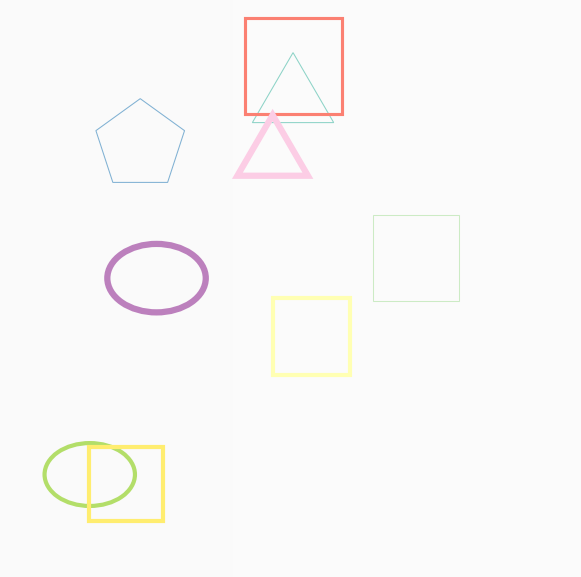[{"shape": "triangle", "thickness": 0.5, "radius": 0.4, "center": [0.504, 0.827]}, {"shape": "square", "thickness": 2, "radius": 0.33, "center": [0.536, 0.416]}, {"shape": "square", "thickness": 1.5, "radius": 0.42, "center": [0.506, 0.885]}, {"shape": "pentagon", "thickness": 0.5, "radius": 0.4, "center": [0.241, 0.748]}, {"shape": "oval", "thickness": 2, "radius": 0.39, "center": [0.154, 0.177]}, {"shape": "triangle", "thickness": 3, "radius": 0.35, "center": [0.469, 0.73]}, {"shape": "oval", "thickness": 3, "radius": 0.42, "center": [0.269, 0.518]}, {"shape": "square", "thickness": 0.5, "radius": 0.37, "center": [0.715, 0.552]}, {"shape": "square", "thickness": 2, "radius": 0.32, "center": [0.216, 0.162]}]